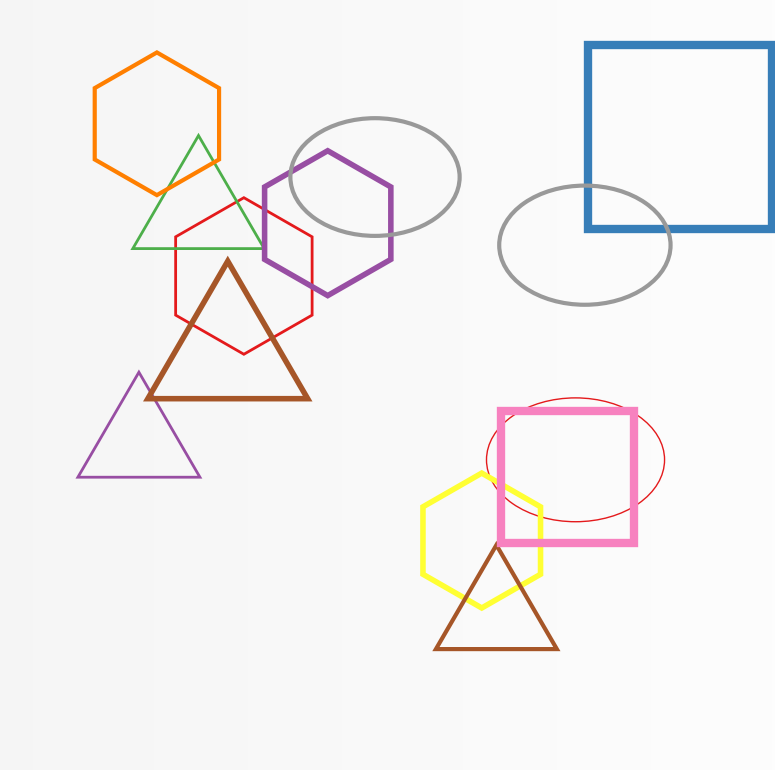[{"shape": "oval", "thickness": 0.5, "radius": 0.57, "center": [0.743, 0.403]}, {"shape": "hexagon", "thickness": 1, "radius": 0.51, "center": [0.315, 0.642]}, {"shape": "square", "thickness": 3, "radius": 0.59, "center": [0.878, 0.822]}, {"shape": "triangle", "thickness": 1, "radius": 0.49, "center": [0.256, 0.726]}, {"shape": "triangle", "thickness": 1, "radius": 0.45, "center": [0.179, 0.426]}, {"shape": "hexagon", "thickness": 2, "radius": 0.47, "center": [0.423, 0.71]}, {"shape": "hexagon", "thickness": 1.5, "radius": 0.46, "center": [0.202, 0.839]}, {"shape": "hexagon", "thickness": 2, "radius": 0.44, "center": [0.622, 0.298]}, {"shape": "triangle", "thickness": 1.5, "radius": 0.45, "center": [0.64, 0.202]}, {"shape": "triangle", "thickness": 2, "radius": 0.6, "center": [0.294, 0.542]}, {"shape": "square", "thickness": 3, "radius": 0.43, "center": [0.733, 0.381]}, {"shape": "oval", "thickness": 1.5, "radius": 0.55, "center": [0.755, 0.682]}, {"shape": "oval", "thickness": 1.5, "radius": 0.55, "center": [0.484, 0.77]}]